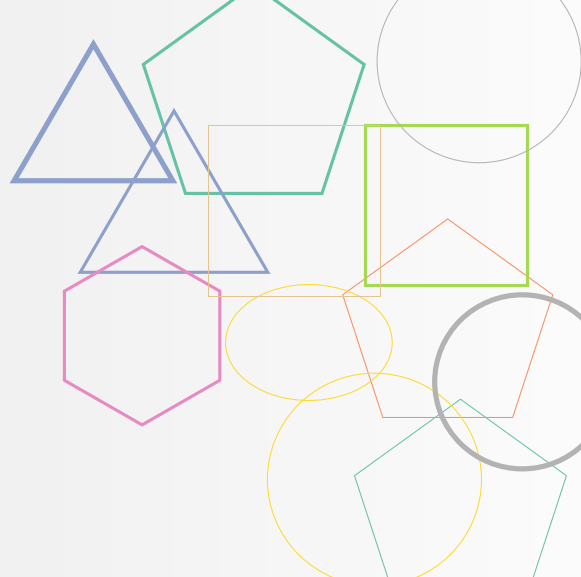[{"shape": "pentagon", "thickness": 0.5, "radius": 0.96, "center": [0.792, 0.116]}, {"shape": "pentagon", "thickness": 1.5, "radius": 1.0, "center": [0.437, 0.826]}, {"shape": "pentagon", "thickness": 0.5, "radius": 0.95, "center": [0.77, 0.43]}, {"shape": "triangle", "thickness": 2.5, "radius": 0.79, "center": [0.161, 0.765]}, {"shape": "triangle", "thickness": 1.5, "radius": 0.93, "center": [0.299, 0.621]}, {"shape": "hexagon", "thickness": 1.5, "radius": 0.77, "center": [0.244, 0.418]}, {"shape": "square", "thickness": 1.5, "radius": 0.69, "center": [0.767, 0.644]}, {"shape": "oval", "thickness": 0.5, "radius": 0.72, "center": [0.531, 0.406]}, {"shape": "circle", "thickness": 0.5, "radius": 0.92, "center": [0.644, 0.169]}, {"shape": "square", "thickness": 0.5, "radius": 0.74, "center": [0.505, 0.634]}, {"shape": "circle", "thickness": 2.5, "radius": 0.75, "center": [0.899, 0.338]}, {"shape": "circle", "thickness": 0.5, "radius": 0.88, "center": [0.824, 0.893]}]